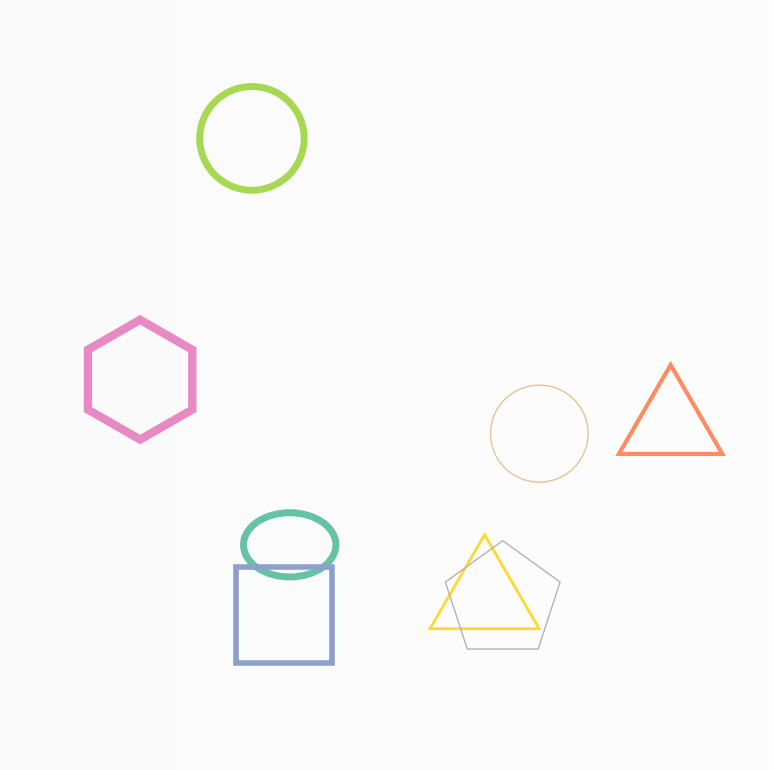[{"shape": "oval", "thickness": 2.5, "radius": 0.3, "center": [0.374, 0.292]}, {"shape": "triangle", "thickness": 1.5, "radius": 0.39, "center": [0.865, 0.449]}, {"shape": "square", "thickness": 2, "radius": 0.31, "center": [0.367, 0.201]}, {"shape": "hexagon", "thickness": 3, "radius": 0.39, "center": [0.181, 0.507]}, {"shape": "circle", "thickness": 2.5, "radius": 0.34, "center": [0.325, 0.82]}, {"shape": "triangle", "thickness": 1, "radius": 0.41, "center": [0.625, 0.224]}, {"shape": "circle", "thickness": 0.5, "radius": 0.31, "center": [0.696, 0.437]}, {"shape": "pentagon", "thickness": 0.5, "radius": 0.39, "center": [0.649, 0.22]}]